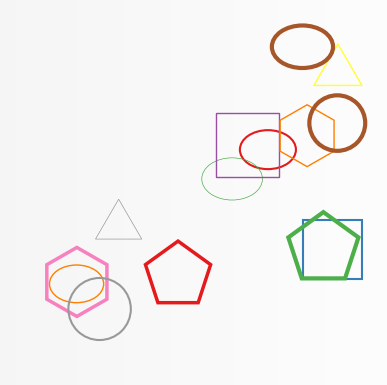[{"shape": "oval", "thickness": 1.5, "radius": 0.36, "center": [0.691, 0.611]}, {"shape": "pentagon", "thickness": 2.5, "radius": 0.44, "center": [0.459, 0.285]}, {"shape": "square", "thickness": 1.5, "radius": 0.38, "center": [0.859, 0.351]}, {"shape": "oval", "thickness": 0.5, "radius": 0.39, "center": [0.599, 0.535]}, {"shape": "pentagon", "thickness": 3, "radius": 0.48, "center": [0.835, 0.354]}, {"shape": "square", "thickness": 1, "radius": 0.41, "center": [0.639, 0.624]}, {"shape": "hexagon", "thickness": 1, "radius": 0.4, "center": [0.793, 0.648]}, {"shape": "oval", "thickness": 1, "radius": 0.35, "center": [0.198, 0.263]}, {"shape": "triangle", "thickness": 1, "radius": 0.36, "center": [0.872, 0.814]}, {"shape": "circle", "thickness": 3, "radius": 0.36, "center": [0.87, 0.68]}, {"shape": "oval", "thickness": 3, "radius": 0.39, "center": [0.781, 0.879]}, {"shape": "hexagon", "thickness": 2.5, "radius": 0.45, "center": [0.198, 0.268]}, {"shape": "triangle", "thickness": 0.5, "radius": 0.35, "center": [0.306, 0.414]}, {"shape": "circle", "thickness": 1.5, "radius": 0.4, "center": [0.257, 0.197]}]